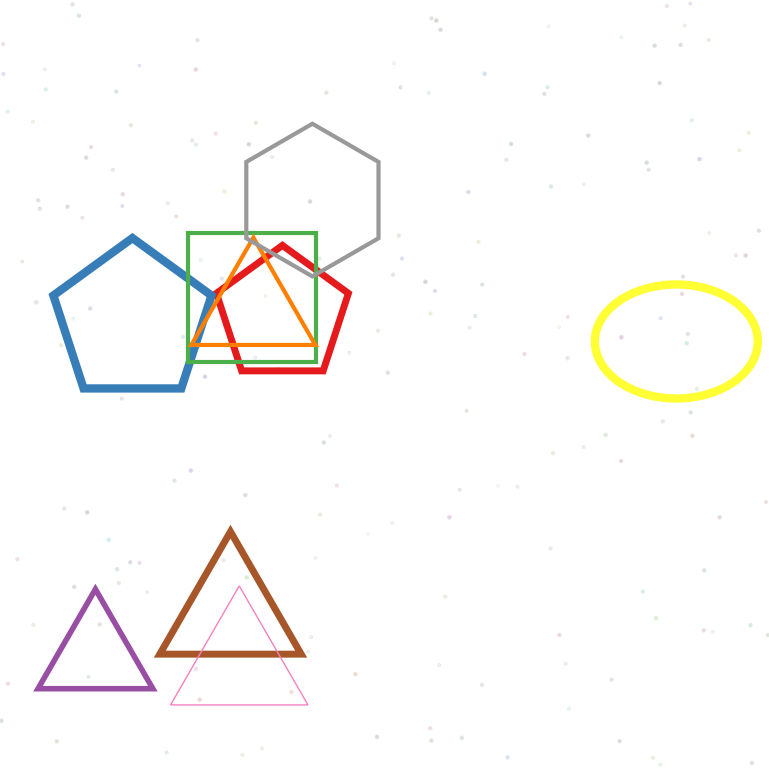[{"shape": "pentagon", "thickness": 2.5, "radius": 0.45, "center": [0.367, 0.591]}, {"shape": "pentagon", "thickness": 3, "radius": 0.54, "center": [0.172, 0.583]}, {"shape": "square", "thickness": 1.5, "radius": 0.42, "center": [0.327, 0.614]}, {"shape": "triangle", "thickness": 2, "radius": 0.43, "center": [0.124, 0.149]}, {"shape": "triangle", "thickness": 1.5, "radius": 0.46, "center": [0.329, 0.598]}, {"shape": "oval", "thickness": 3, "radius": 0.53, "center": [0.878, 0.557]}, {"shape": "triangle", "thickness": 2.5, "radius": 0.53, "center": [0.299, 0.203]}, {"shape": "triangle", "thickness": 0.5, "radius": 0.52, "center": [0.311, 0.136]}, {"shape": "hexagon", "thickness": 1.5, "radius": 0.5, "center": [0.406, 0.74]}]